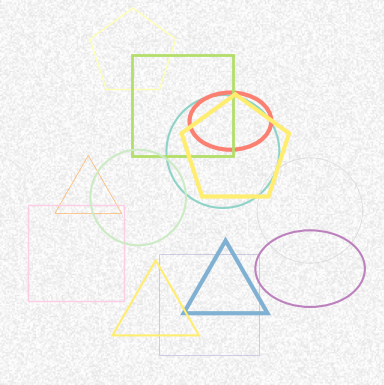[{"shape": "circle", "thickness": 1.5, "radius": 0.73, "center": [0.579, 0.606]}, {"shape": "pentagon", "thickness": 1, "radius": 0.59, "center": [0.345, 0.862]}, {"shape": "square", "thickness": 0.5, "radius": 0.65, "center": [0.543, 0.209]}, {"shape": "oval", "thickness": 3, "radius": 0.53, "center": [0.598, 0.685]}, {"shape": "triangle", "thickness": 3, "radius": 0.63, "center": [0.586, 0.249]}, {"shape": "triangle", "thickness": 0.5, "radius": 0.5, "center": [0.229, 0.496]}, {"shape": "square", "thickness": 2, "radius": 0.66, "center": [0.474, 0.726]}, {"shape": "square", "thickness": 1, "radius": 0.62, "center": [0.198, 0.343]}, {"shape": "circle", "thickness": 0.5, "radius": 0.68, "center": [0.805, 0.453]}, {"shape": "oval", "thickness": 1.5, "radius": 0.71, "center": [0.806, 0.302]}, {"shape": "circle", "thickness": 1.5, "radius": 0.62, "center": [0.359, 0.487]}, {"shape": "pentagon", "thickness": 3, "radius": 0.73, "center": [0.611, 0.608]}, {"shape": "triangle", "thickness": 1.5, "radius": 0.65, "center": [0.404, 0.194]}]